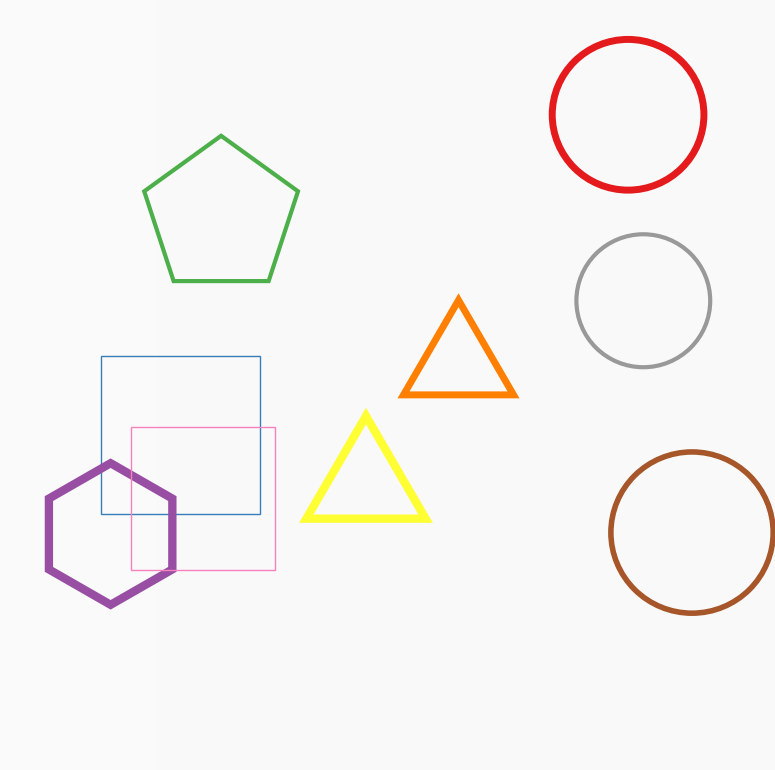[{"shape": "circle", "thickness": 2.5, "radius": 0.49, "center": [0.81, 0.851]}, {"shape": "square", "thickness": 0.5, "radius": 0.51, "center": [0.233, 0.435]}, {"shape": "pentagon", "thickness": 1.5, "radius": 0.52, "center": [0.285, 0.719]}, {"shape": "hexagon", "thickness": 3, "radius": 0.46, "center": [0.143, 0.306]}, {"shape": "triangle", "thickness": 2.5, "radius": 0.41, "center": [0.592, 0.528]}, {"shape": "triangle", "thickness": 3, "radius": 0.44, "center": [0.472, 0.371]}, {"shape": "circle", "thickness": 2, "radius": 0.52, "center": [0.893, 0.308]}, {"shape": "square", "thickness": 0.5, "radius": 0.47, "center": [0.262, 0.352]}, {"shape": "circle", "thickness": 1.5, "radius": 0.43, "center": [0.83, 0.609]}]